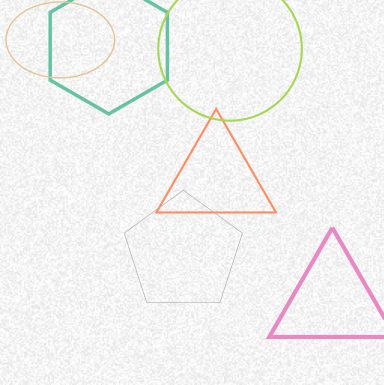[{"shape": "hexagon", "thickness": 2.5, "radius": 0.88, "center": [0.283, 0.88]}, {"shape": "triangle", "thickness": 1.5, "radius": 0.9, "center": [0.562, 0.538]}, {"shape": "triangle", "thickness": 3, "radius": 0.95, "center": [0.863, 0.219]}, {"shape": "circle", "thickness": 1.5, "radius": 0.93, "center": [0.598, 0.873]}, {"shape": "oval", "thickness": 1, "radius": 0.7, "center": [0.157, 0.896]}, {"shape": "pentagon", "thickness": 0.5, "radius": 0.81, "center": [0.476, 0.345]}]